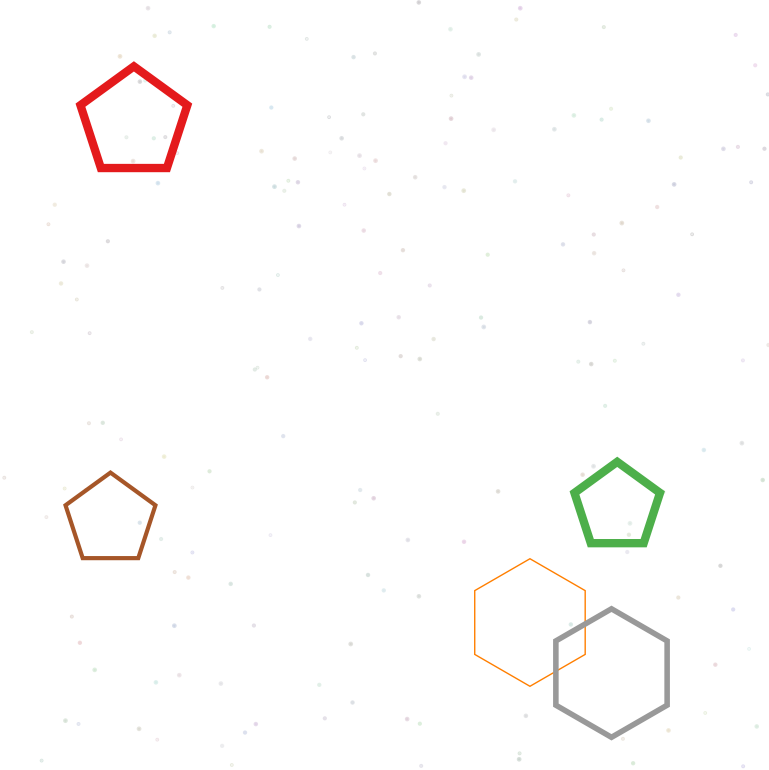[{"shape": "pentagon", "thickness": 3, "radius": 0.36, "center": [0.174, 0.841]}, {"shape": "pentagon", "thickness": 3, "radius": 0.29, "center": [0.802, 0.342]}, {"shape": "hexagon", "thickness": 0.5, "radius": 0.41, "center": [0.688, 0.192]}, {"shape": "pentagon", "thickness": 1.5, "radius": 0.31, "center": [0.143, 0.325]}, {"shape": "hexagon", "thickness": 2, "radius": 0.42, "center": [0.794, 0.126]}]